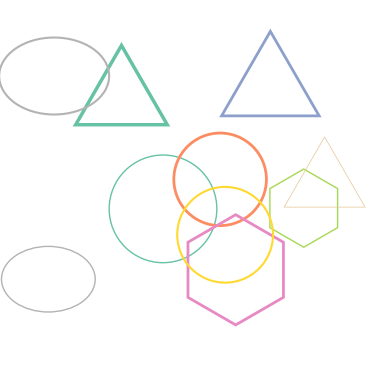[{"shape": "circle", "thickness": 1, "radius": 0.7, "center": [0.423, 0.458]}, {"shape": "triangle", "thickness": 2.5, "radius": 0.69, "center": [0.316, 0.745]}, {"shape": "circle", "thickness": 2, "radius": 0.6, "center": [0.572, 0.534]}, {"shape": "triangle", "thickness": 2, "radius": 0.73, "center": [0.702, 0.772]}, {"shape": "hexagon", "thickness": 2, "radius": 0.72, "center": [0.612, 0.299]}, {"shape": "hexagon", "thickness": 1, "radius": 0.51, "center": [0.789, 0.459]}, {"shape": "circle", "thickness": 1.5, "radius": 0.62, "center": [0.585, 0.39]}, {"shape": "triangle", "thickness": 0.5, "radius": 0.61, "center": [0.843, 0.523]}, {"shape": "oval", "thickness": 1, "radius": 0.61, "center": [0.126, 0.275]}, {"shape": "oval", "thickness": 1.5, "radius": 0.71, "center": [0.141, 0.803]}]